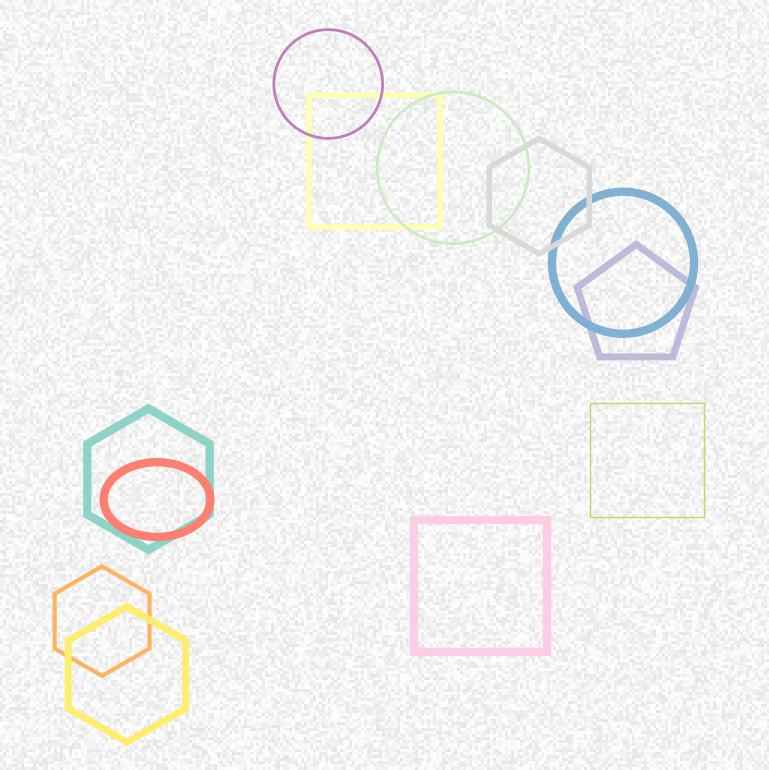[{"shape": "hexagon", "thickness": 3, "radius": 0.46, "center": [0.193, 0.378]}, {"shape": "square", "thickness": 2, "radius": 0.43, "center": [0.487, 0.791]}, {"shape": "pentagon", "thickness": 2.5, "radius": 0.4, "center": [0.826, 0.602]}, {"shape": "oval", "thickness": 3, "radius": 0.35, "center": [0.204, 0.351]}, {"shape": "circle", "thickness": 3, "radius": 0.46, "center": [0.809, 0.659]}, {"shape": "hexagon", "thickness": 1.5, "radius": 0.36, "center": [0.133, 0.193]}, {"shape": "square", "thickness": 0.5, "radius": 0.37, "center": [0.84, 0.402]}, {"shape": "square", "thickness": 3, "radius": 0.43, "center": [0.624, 0.239]}, {"shape": "hexagon", "thickness": 2, "radius": 0.38, "center": [0.7, 0.745]}, {"shape": "circle", "thickness": 1, "radius": 0.35, "center": [0.426, 0.891]}, {"shape": "circle", "thickness": 1, "radius": 0.49, "center": [0.588, 0.782]}, {"shape": "hexagon", "thickness": 2.5, "radius": 0.44, "center": [0.165, 0.124]}]